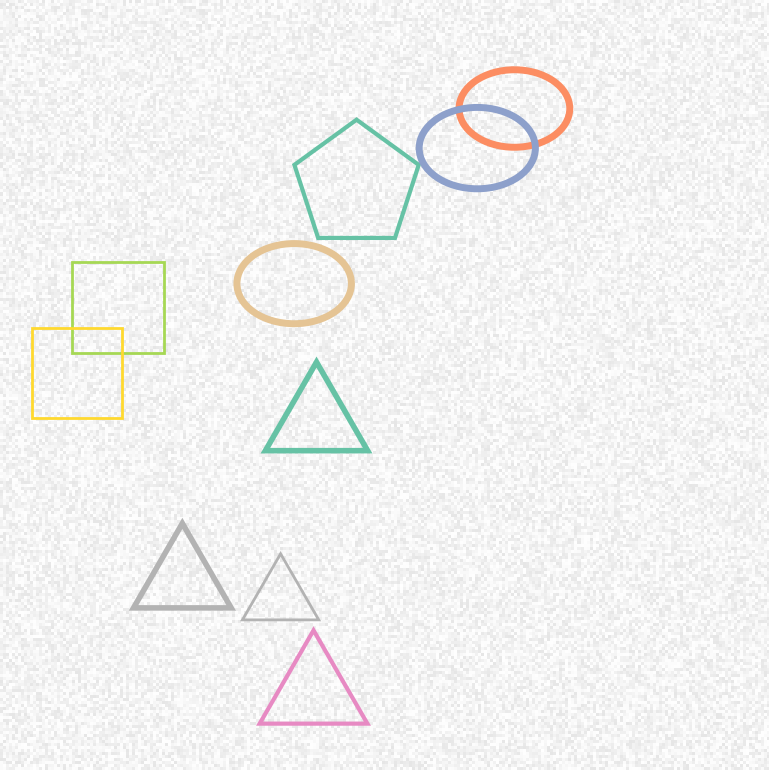[{"shape": "pentagon", "thickness": 1.5, "radius": 0.42, "center": [0.463, 0.76]}, {"shape": "triangle", "thickness": 2, "radius": 0.38, "center": [0.411, 0.453]}, {"shape": "oval", "thickness": 2.5, "radius": 0.36, "center": [0.668, 0.859]}, {"shape": "oval", "thickness": 2.5, "radius": 0.38, "center": [0.62, 0.808]}, {"shape": "triangle", "thickness": 1.5, "radius": 0.4, "center": [0.407, 0.101]}, {"shape": "square", "thickness": 1, "radius": 0.3, "center": [0.153, 0.601]}, {"shape": "square", "thickness": 1, "radius": 0.29, "center": [0.1, 0.516]}, {"shape": "oval", "thickness": 2.5, "radius": 0.37, "center": [0.382, 0.632]}, {"shape": "triangle", "thickness": 1, "radius": 0.29, "center": [0.364, 0.224]}, {"shape": "triangle", "thickness": 2, "radius": 0.37, "center": [0.237, 0.247]}]